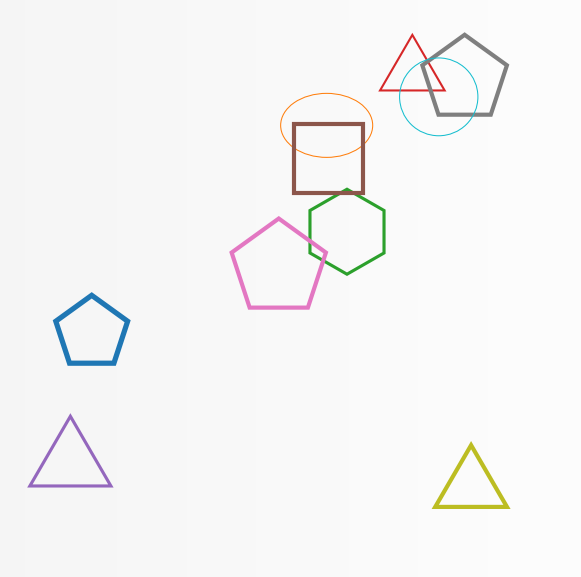[{"shape": "pentagon", "thickness": 2.5, "radius": 0.32, "center": [0.158, 0.423]}, {"shape": "oval", "thickness": 0.5, "radius": 0.4, "center": [0.562, 0.782]}, {"shape": "hexagon", "thickness": 1.5, "radius": 0.37, "center": [0.597, 0.598]}, {"shape": "triangle", "thickness": 1, "radius": 0.32, "center": [0.709, 0.875]}, {"shape": "triangle", "thickness": 1.5, "radius": 0.4, "center": [0.121, 0.198]}, {"shape": "square", "thickness": 2, "radius": 0.3, "center": [0.565, 0.725]}, {"shape": "pentagon", "thickness": 2, "radius": 0.43, "center": [0.48, 0.535]}, {"shape": "pentagon", "thickness": 2, "radius": 0.38, "center": [0.799, 0.862]}, {"shape": "triangle", "thickness": 2, "radius": 0.36, "center": [0.811, 0.157]}, {"shape": "circle", "thickness": 0.5, "radius": 0.34, "center": [0.755, 0.831]}]